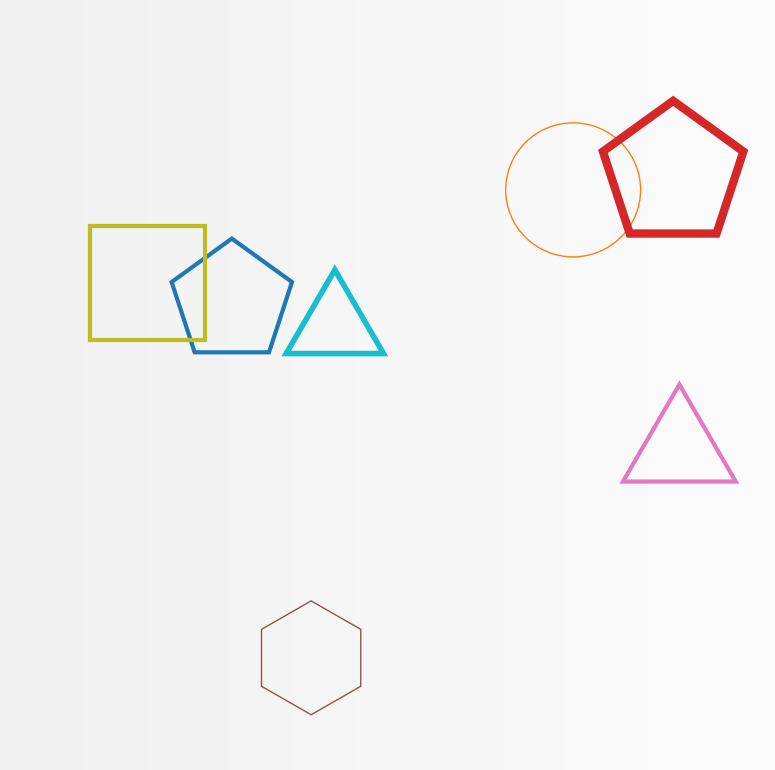[{"shape": "pentagon", "thickness": 1.5, "radius": 0.41, "center": [0.299, 0.609]}, {"shape": "circle", "thickness": 0.5, "radius": 0.44, "center": [0.74, 0.753]}, {"shape": "pentagon", "thickness": 3, "radius": 0.48, "center": [0.869, 0.774]}, {"shape": "hexagon", "thickness": 0.5, "radius": 0.37, "center": [0.401, 0.146]}, {"shape": "triangle", "thickness": 1.5, "radius": 0.42, "center": [0.877, 0.417]}, {"shape": "square", "thickness": 1.5, "radius": 0.37, "center": [0.191, 0.633]}, {"shape": "triangle", "thickness": 2, "radius": 0.36, "center": [0.432, 0.577]}]